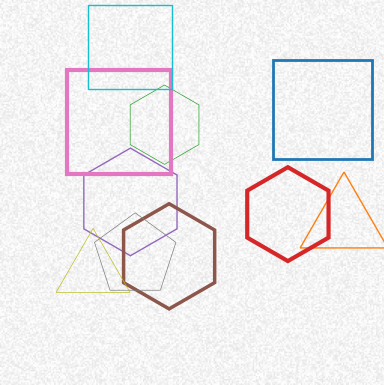[{"shape": "square", "thickness": 2, "radius": 0.64, "center": [0.838, 0.716]}, {"shape": "triangle", "thickness": 1, "radius": 0.66, "center": [0.893, 0.422]}, {"shape": "hexagon", "thickness": 0.5, "radius": 0.52, "center": [0.427, 0.676]}, {"shape": "hexagon", "thickness": 3, "radius": 0.61, "center": [0.748, 0.444]}, {"shape": "hexagon", "thickness": 1, "radius": 0.7, "center": [0.339, 0.475]}, {"shape": "hexagon", "thickness": 2.5, "radius": 0.68, "center": [0.439, 0.334]}, {"shape": "square", "thickness": 3, "radius": 0.67, "center": [0.308, 0.683]}, {"shape": "pentagon", "thickness": 0.5, "radius": 0.56, "center": [0.351, 0.336]}, {"shape": "triangle", "thickness": 0.5, "radius": 0.55, "center": [0.242, 0.296]}, {"shape": "square", "thickness": 1, "radius": 0.55, "center": [0.337, 0.878]}]